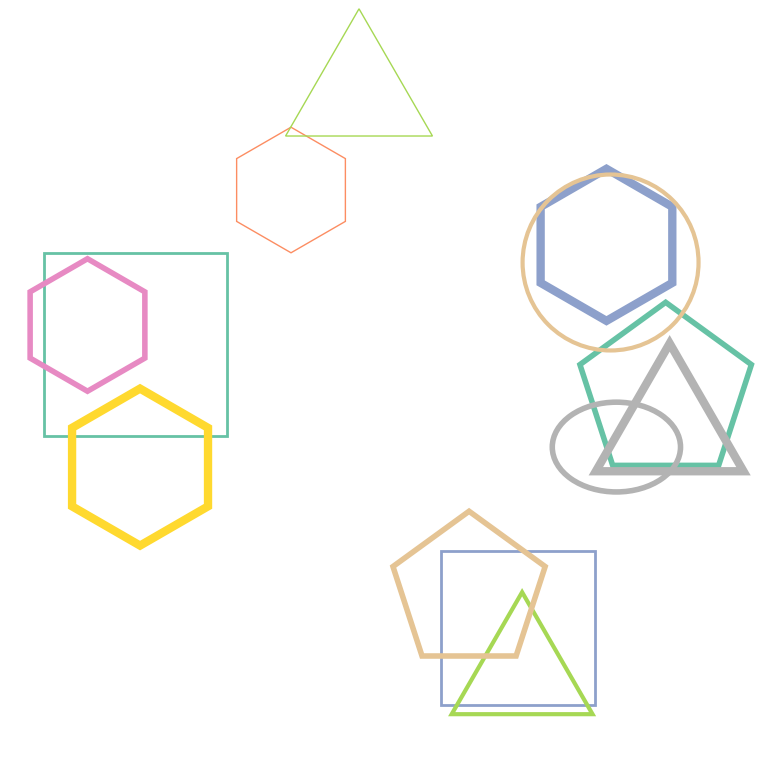[{"shape": "square", "thickness": 1, "radius": 0.59, "center": [0.176, 0.553]}, {"shape": "pentagon", "thickness": 2, "radius": 0.59, "center": [0.865, 0.49]}, {"shape": "hexagon", "thickness": 0.5, "radius": 0.41, "center": [0.378, 0.753]}, {"shape": "hexagon", "thickness": 3, "radius": 0.49, "center": [0.788, 0.682]}, {"shape": "square", "thickness": 1, "radius": 0.5, "center": [0.673, 0.185]}, {"shape": "hexagon", "thickness": 2, "radius": 0.43, "center": [0.114, 0.578]}, {"shape": "triangle", "thickness": 0.5, "radius": 0.55, "center": [0.466, 0.878]}, {"shape": "triangle", "thickness": 1.5, "radius": 0.53, "center": [0.678, 0.125]}, {"shape": "hexagon", "thickness": 3, "radius": 0.51, "center": [0.182, 0.393]}, {"shape": "pentagon", "thickness": 2, "radius": 0.52, "center": [0.609, 0.232]}, {"shape": "circle", "thickness": 1.5, "radius": 0.57, "center": [0.793, 0.659]}, {"shape": "triangle", "thickness": 3, "radius": 0.55, "center": [0.87, 0.443]}, {"shape": "oval", "thickness": 2, "radius": 0.42, "center": [0.801, 0.419]}]